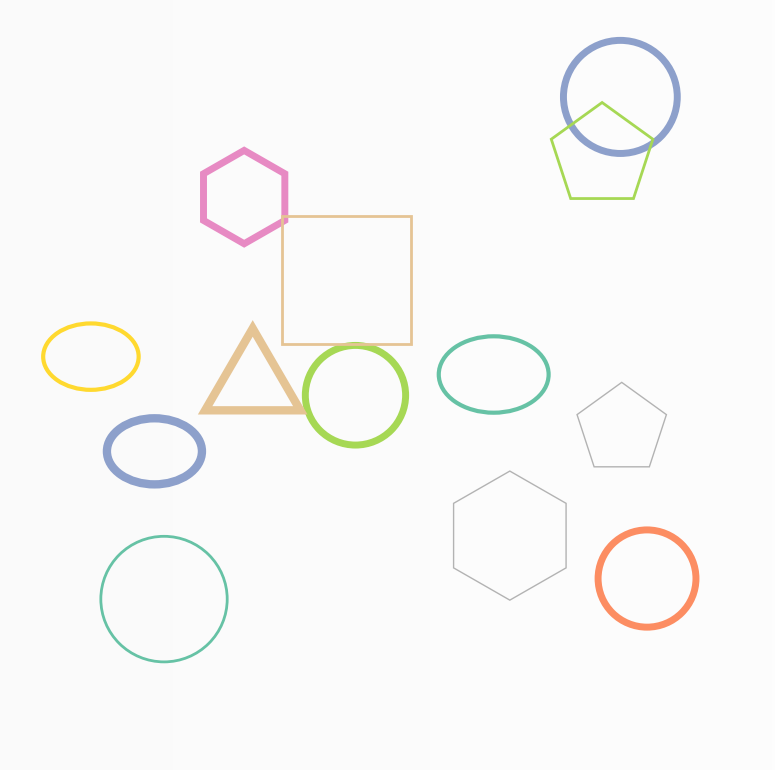[{"shape": "oval", "thickness": 1.5, "radius": 0.35, "center": [0.637, 0.514]}, {"shape": "circle", "thickness": 1, "radius": 0.41, "center": [0.212, 0.222]}, {"shape": "circle", "thickness": 2.5, "radius": 0.32, "center": [0.835, 0.249]}, {"shape": "oval", "thickness": 3, "radius": 0.31, "center": [0.199, 0.414]}, {"shape": "circle", "thickness": 2.5, "radius": 0.37, "center": [0.8, 0.874]}, {"shape": "hexagon", "thickness": 2.5, "radius": 0.3, "center": [0.315, 0.744]}, {"shape": "circle", "thickness": 2.5, "radius": 0.32, "center": [0.459, 0.487]}, {"shape": "pentagon", "thickness": 1, "radius": 0.34, "center": [0.777, 0.798]}, {"shape": "oval", "thickness": 1.5, "radius": 0.31, "center": [0.117, 0.537]}, {"shape": "triangle", "thickness": 3, "radius": 0.35, "center": [0.326, 0.503]}, {"shape": "square", "thickness": 1, "radius": 0.42, "center": [0.447, 0.636]}, {"shape": "hexagon", "thickness": 0.5, "radius": 0.42, "center": [0.658, 0.304]}, {"shape": "pentagon", "thickness": 0.5, "radius": 0.3, "center": [0.802, 0.443]}]